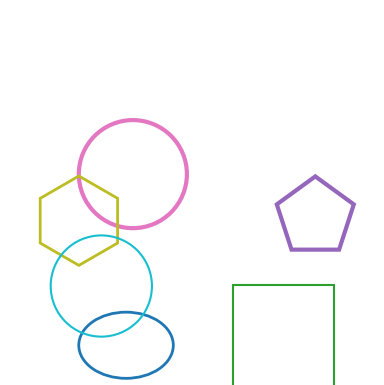[{"shape": "oval", "thickness": 2, "radius": 0.61, "center": [0.327, 0.103]}, {"shape": "square", "thickness": 1.5, "radius": 0.66, "center": [0.737, 0.127]}, {"shape": "pentagon", "thickness": 3, "radius": 0.53, "center": [0.819, 0.437]}, {"shape": "circle", "thickness": 3, "radius": 0.7, "center": [0.345, 0.548]}, {"shape": "hexagon", "thickness": 2, "radius": 0.58, "center": [0.205, 0.427]}, {"shape": "circle", "thickness": 1.5, "radius": 0.66, "center": [0.263, 0.257]}]